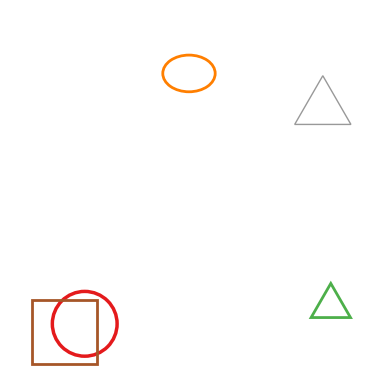[{"shape": "circle", "thickness": 2.5, "radius": 0.42, "center": [0.22, 0.159]}, {"shape": "triangle", "thickness": 2, "radius": 0.3, "center": [0.859, 0.205]}, {"shape": "oval", "thickness": 2, "radius": 0.34, "center": [0.491, 0.809]}, {"shape": "square", "thickness": 2, "radius": 0.42, "center": [0.168, 0.138]}, {"shape": "triangle", "thickness": 1, "radius": 0.42, "center": [0.838, 0.719]}]